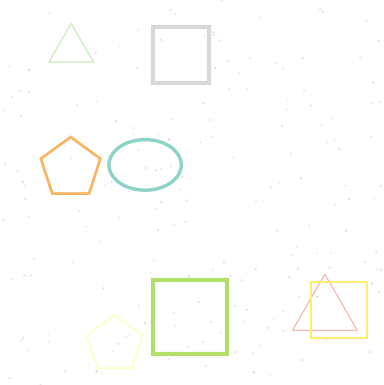[{"shape": "oval", "thickness": 2.5, "radius": 0.47, "center": [0.377, 0.572]}, {"shape": "pentagon", "thickness": 1, "radius": 0.38, "center": [0.298, 0.105]}, {"shape": "triangle", "thickness": 0.5, "radius": 0.48, "center": [0.844, 0.191]}, {"shape": "pentagon", "thickness": 2, "radius": 0.41, "center": [0.183, 0.563]}, {"shape": "square", "thickness": 3, "radius": 0.48, "center": [0.494, 0.177]}, {"shape": "square", "thickness": 3, "radius": 0.36, "center": [0.47, 0.857]}, {"shape": "triangle", "thickness": 1, "radius": 0.33, "center": [0.185, 0.872]}, {"shape": "square", "thickness": 1.5, "radius": 0.37, "center": [0.881, 0.195]}]